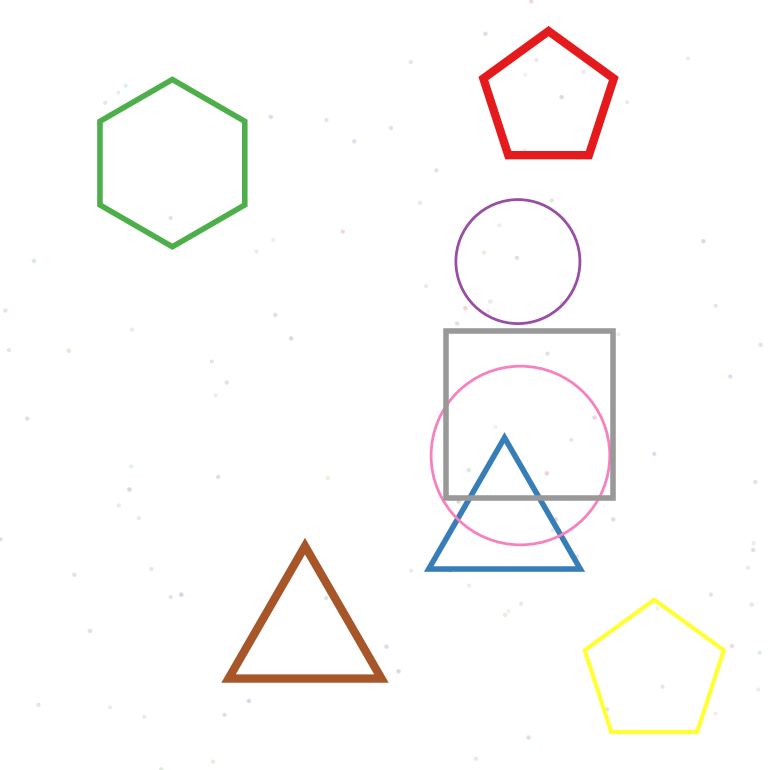[{"shape": "pentagon", "thickness": 3, "radius": 0.45, "center": [0.712, 0.871]}, {"shape": "triangle", "thickness": 2, "radius": 0.57, "center": [0.655, 0.318]}, {"shape": "hexagon", "thickness": 2, "radius": 0.54, "center": [0.224, 0.788]}, {"shape": "circle", "thickness": 1, "radius": 0.4, "center": [0.673, 0.66]}, {"shape": "pentagon", "thickness": 1.5, "radius": 0.47, "center": [0.85, 0.126]}, {"shape": "triangle", "thickness": 3, "radius": 0.57, "center": [0.396, 0.176]}, {"shape": "circle", "thickness": 1, "radius": 0.58, "center": [0.676, 0.408]}, {"shape": "square", "thickness": 2, "radius": 0.54, "center": [0.688, 0.462]}]